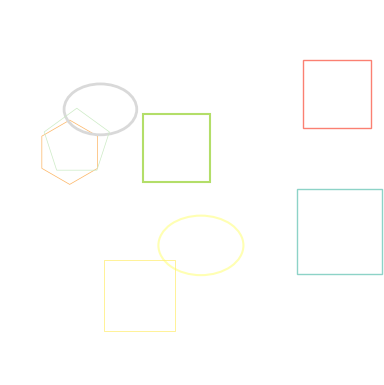[{"shape": "square", "thickness": 1, "radius": 0.55, "center": [0.881, 0.399]}, {"shape": "oval", "thickness": 1.5, "radius": 0.55, "center": [0.522, 0.363]}, {"shape": "square", "thickness": 1, "radius": 0.44, "center": [0.876, 0.755]}, {"shape": "hexagon", "thickness": 0.5, "radius": 0.42, "center": [0.181, 0.605]}, {"shape": "square", "thickness": 1.5, "radius": 0.44, "center": [0.458, 0.615]}, {"shape": "oval", "thickness": 2, "radius": 0.47, "center": [0.261, 0.716]}, {"shape": "pentagon", "thickness": 0.5, "radius": 0.44, "center": [0.199, 0.63]}, {"shape": "square", "thickness": 0.5, "radius": 0.46, "center": [0.364, 0.233]}]